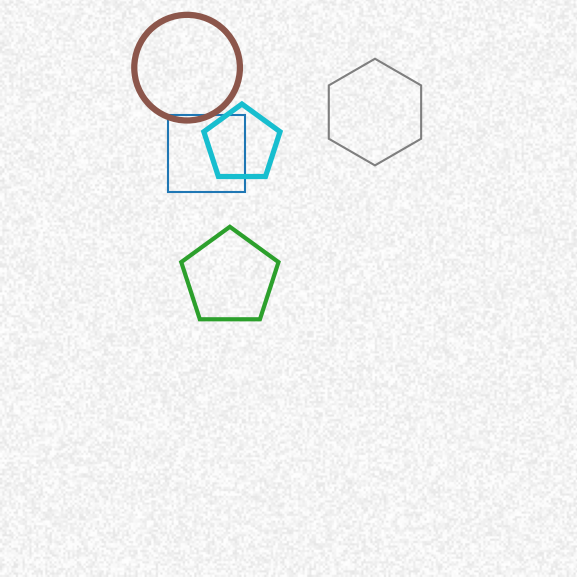[{"shape": "square", "thickness": 1, "radius": 0.33, "center": [0.357, 0.733]}, {"shape": "pentagon", "thickness": 2, "radius": 0.44, "center": [0.398, 0.518]}, {"shape": "circle", "thickness": 3, "radius": 0.46, "center": [0.324, 0.882]}, {"shape": "hexagon", "thickness": 1, "radius": 0.46, "center": [0.649, 0.805]}, {"shape": "pentagon", "thickness": 2.5, "radius": 0.35, "center": [0.419, 0.75]}]